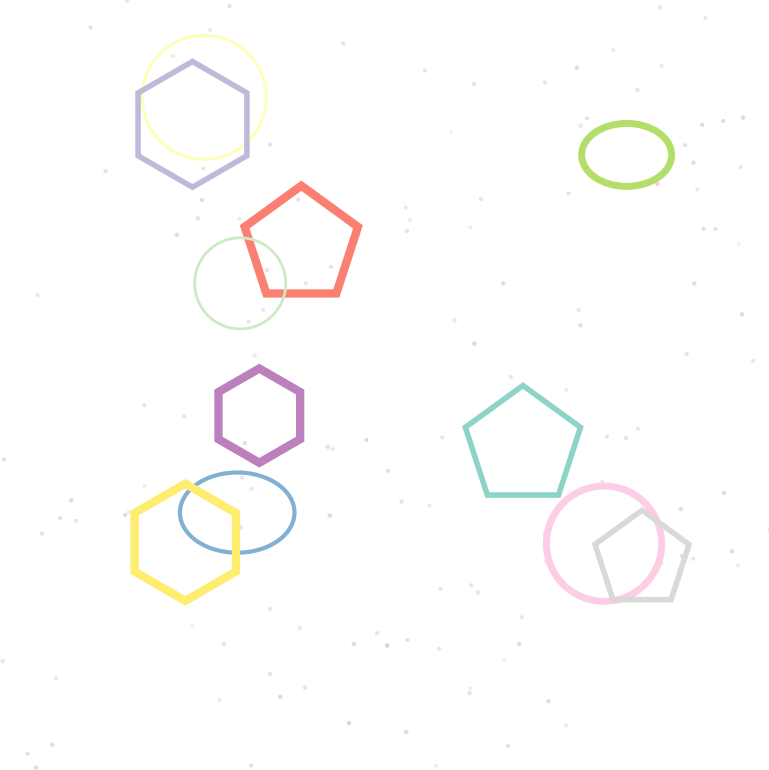[{"shape": "pentagon", "thickness": 2, "radius": 0.39, "center": [0.679, 0.421]}, {"shape": "circle", "thickness": 1, "radius": 0.4, "center": [0.265, 0.874]}, {"shape": "hexagon", "thickness": 2, "radius": 0.41, "center": [0.25, 0.839]}, {"shape": "pentagon", "thickness": 3, "radius": 0.39, "center": [0.391, 0.681]}, {"shape": "oval", "thickness": 1.5, "radius": 0.37, "center": [0.308, 0.334]}, {"shape": "oval", "thickness": 2.5, "radius": 0.29, "center": [0.814, 0.799]}, {"shape": "circle", "thickness": 2.5, "radius": 0.37, "center": [0.784, 0.294]}, {"shape": "pentagon", "thickness": 2, "radius": 0.32, "center": [0.834, 0.273]}, {"shape": "hexagon", "thickness": 3, "radius": 0.31, "center": [0.337, 0.46]}, {"shape": "circle", "thickness": 1, "radius": 0.3, "center": [0.312, 0.632]}, {"shape": "hexagon", "thickness": 3, "radius": 0.38, "center": [0.241, 0.296]}]